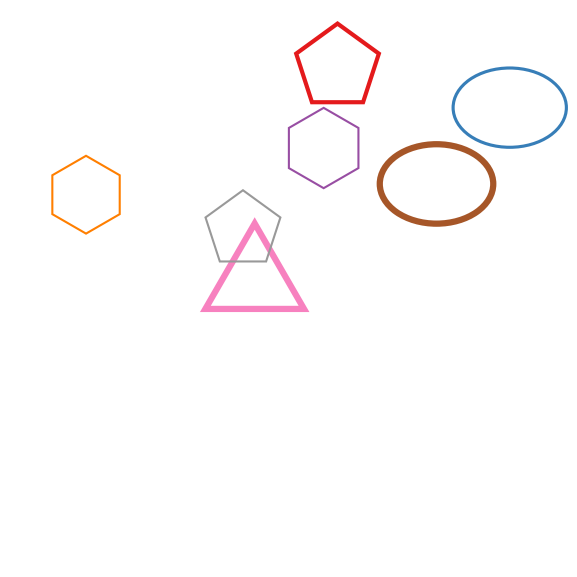[{"shape": "pentagon", "thickness": 2, "radius": 0.38, "center": [0.584, 0.883]}, {"shape": "oval", "thickness": 1.5, "radius": 0.49, "center": [0.883, 0.813]}, {"shape": "hexagon", "thickness": 1, "radius": 0.35, "center": [0.56, 0.743]}, {"shape": "hexagon", "thickness": 1, "radius": 0.34, "center": [0.149, 0.662]}, {"shape": "oval", "thickness": 3, "radius": 0.49, "center": [0.756, 0.681]}, {"shape": "triangle", "thickness": 3, "radius": 0.49, "center": [0.441, 0.514]}, {"shape": "pentagon", "thickness": 1, "radius": 0.34, "center": [0.421, 0.602]}]